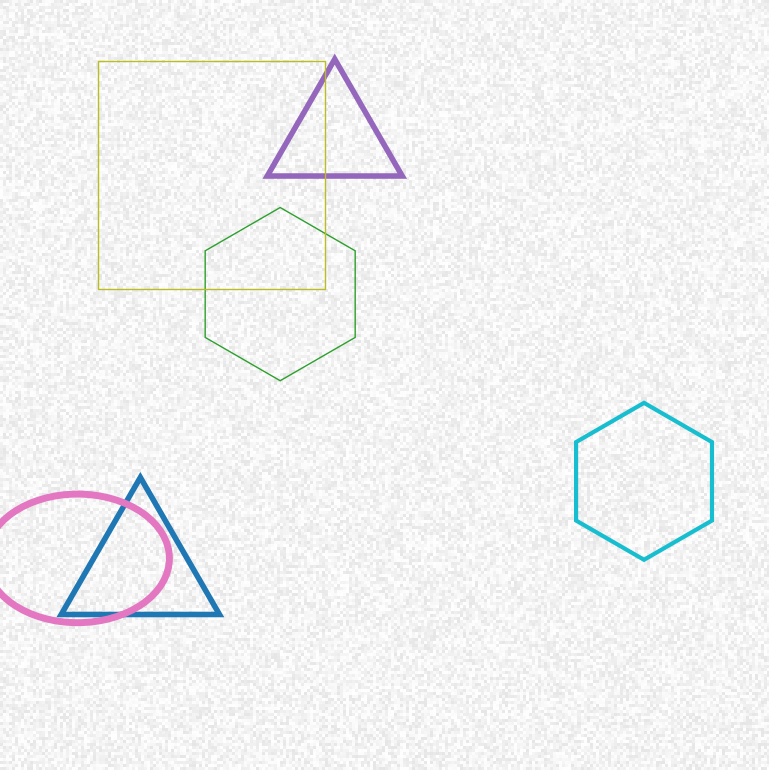[{"shape": "triangle", "thickness": 2, "radius": 0.59, "center": [0.182, 0.261]}, {"shape": "hexagon", "thickness": 0.5, "radius": 0.56, "center": [0.364, 0.618]}, {"shape": "triangle", "thickness": 2, "radius": 0.51, "center": [0.435, 0.822]}, {"shape": "oval", "thickness": 2.5, "radius": 0.6, "center": [0.101, 0.275]}, {"shape": "square", "thickness": 0.5, "radius": 0.74, "center": [0.275, 0.773]}, {"shape": "hexagon", "thickness": 1.5, "radius": 0.51, "center": [0.836, 0.375]}]